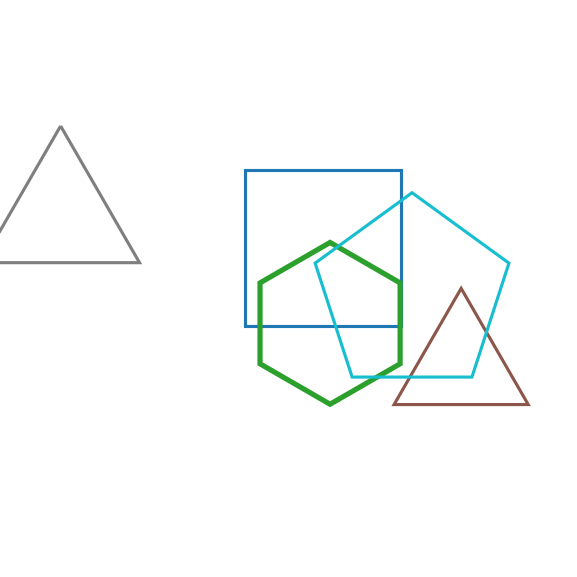[{"shape": "square", "thickness": 1.5, "radius": 0.68, "center": [0.559, 0.57]}, {"shape": "hexagon", "thickness": 2.5, "radius": 0.7, "center": [0.572, 0.439]}, {"shape": "triangle", "thickness": 1.5, "radius": 0.67, "center": [0.799, 0.366]}, {"shape": "triangle", "thickness": 1.5, "radius": 0.79, "center": [0.105, 0.623]}, {"shape": "pentagon", "thickness": 1.5, "radius": 0.88, "center": [0.713, 0.489]}]